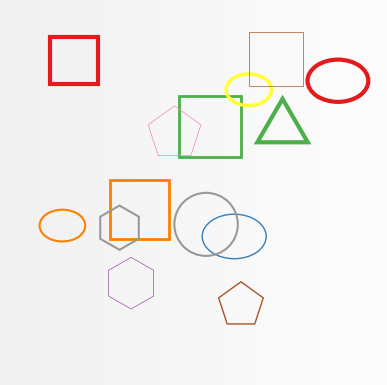[{"shape": "oval", "thickness": 3, "radius": 0.39, "center": [0.872, 0.79]}, {"shape": "square", "thickness": 3, "radius": 0.31, "center": [0.191, 0.843]}, {"shape": "oval", "thickness": 1, "radius": 0.41, "center": [0.604, 0.386]}, {"shape": "triangle", "thickness": 3, "radius": 0.38, "center": [0.729, 0.668]}, {"shape": "square", "thickness": 2, "radius": 0.4, "center": [0.542, 0.672]}, {"shape": "hexagon", "thickness": 0.5, "radius": 0.34, "center": [0.338, 0.265]}, {"shape": "square", "thickness": 2, "radius": 0.38, "center": [0.359, 0.456]}, {"shape": "oval", "thickness": 1.5, "radius": 0.29, "center": [0.161, 0.414]}, {"shape": "oval", "thickness": 2.5, "radius": 0.29, "center": [0.642, 0.767]}, {"shape": "square", "thickness": 0.5, "radius": 0.35, "center": [0.712, 0.847]}, {"shape": "pentagon", "thickness": 1, "radius": 0.3, "center": [0.622, 0.208]}, {"shape": "pentagon", "thickness": 0.5, "radius": 0.36, "center": [0.45, 0.654]}, {"shape": "hexagon", "thickness": 1.5, "radius": 0.29, "center": [0.308, 0.409]}, {"shape": "circle", "thickness": 1.5, "radius": 0.41, "center": [0.532, 0.417]}]